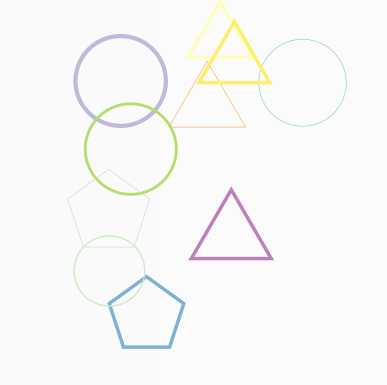[{"shape": "circle", "thickness": 0.5, "radius": 0.56, "center": [0.781, 0.785]}, {"shape": "triangle", "thickness": 2, "radius": 0.48, "center": [0.568, 0.9]}, {"shape": "circle", "thickness": 3, "radius": 0.58, "center": [0.311, 0.79]}, {"shape": "pentagon", "thickness": 2.5, "radius": 0.51, "center": [0.378, 0.18]}, {"shape": "triangle", "thickness": 0.5, "radius": 0.57, "center": [0.535, 0.727]}, {"shape": "circle", "thickness": 2, "radius": 0.59, "center": [0.337, 0.613]}, {"shape": "pentagon", "thickness": 0.5, "radius": 0.56, "center": [0.281, 0.449]}, {"shape": "triangle", "thickness": 2.5, "radius": 0.6, "center": [0.597, 0.388]}, {"shape": "circle", "thickness": 1, "radius": 0.46, "center": [0.282, 0.296]}, {"shape": "triangle", "thickness": 2.5, "radius": 0.53, "center": [0.605, 0.838]}]